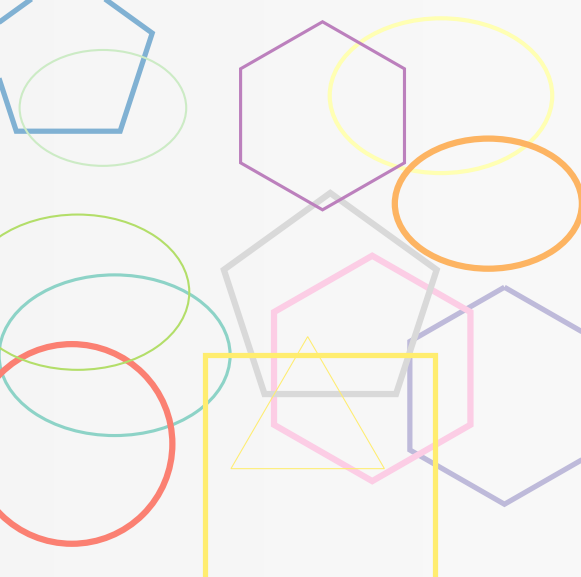[{"shape": "oval", "thickness": 1.5, "radius": 0.99, "center": [0.197, 0.384]}, {"shape": "oval", "thickness": 2, "radius": 0.96, "center": [0.759, 0.833]}, {"shape": "hexagon", "thickness": 2.5, "radius": 0.94, "center": [0.868, 0.314]}, {"shape": "circle", "thickness": 3, "radius": 0.86, "center": [0.124, 0.23]}, {"shape": "pentagon", "thickness": 2.5, "radius": 0.76, "center": [0.117, 0.895]}, {"shape": "oval", "thickness": 3, "radius": 0.8, "center": [0.84, 0.647]}, {"shape": "oval", "thickness": 1, "radius": 0.96, "center": [0.134, 0.493]}, {"shape": "hexagon", "thickness": 3, "radius": 0.98, "center": [0.64, 0.361]}, {"shape": "pentagon", "thickness": 3, "radius": 0.96, "center": [0.568, 0.473]}, {"shape": "hexagon", "thickness": 1.5, "radius": 0.81, "center": [0.555, 0.799]}, {"shape": "oval", "thickness": 1, "radius": 0.72, "center": [0.177, 0.812]}, {"shape": "triangle", "thickness": 0.5, "radius": 0.76, "center": [0.529, 0.264]}, {"shape": "square", "thickness": 2.5, "radius": 0.99, "center": [0.55, 0.188]}]